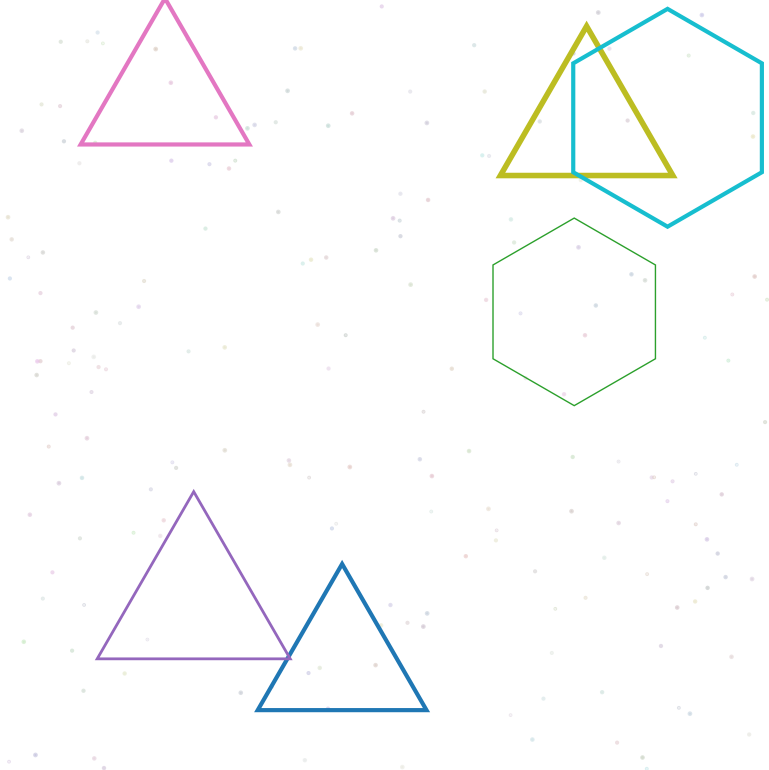[{"shape": "triangle", "thickness": 1.5, "radius": 0.63, "center": [0.444, 0.141]}, {"shape": "hexagon", "thickness": 0.5, "radius": 0.61, "center": [0.746, 0.595]}, {"shape": "triangle", "thickness": 1, "radius": 0.72, "center": [0.252, 0.217]}, {"shape": "triangle", "thickness": 1.5, "radius": 0.63, "center": [0.214, 0.876]}, {"shape": "triangle", "thickness": 2, "radius": 0.65, "center": [0.762, 0.837]}, {"shape": "hexagon", "thickness": 1.5, "radius": 0.71, "center": [0.867, 0.847]}]